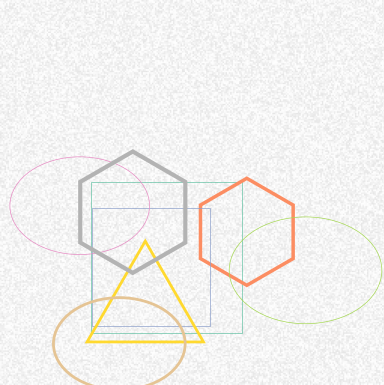[{"shape": "square", "thickness": 0.5, "radius": 0.98, "center": [0.433, 0.331]}, {"shape": "hexagon", "thickness": 2.5, "radius": 0.69, "center": [0.641, 0.398]}, {"shape": "square", "thickness": 0.5, "radius": 0.77, "center": [0.393, 0.306]}, {"shape": "oval", "thickness": 0.5, "radius": 0.91, "center": [0.207, 0.466]}, {"shape": "oval", "thickness": 0.5, "radius": 0.99, "center": [0.794, 0.298]}, {"shape": "triangle", "thickness": 2, "radius": 0.87, "center": [0.377, 0.199]}, {"shape": "oval", "thickness": 2, "radius": 0.86, "center": [0.31, 0.107]}, {"shape": "hexagon", "thickness": 3, "radius": 0.79, "center": [0.345, 0.449]}]